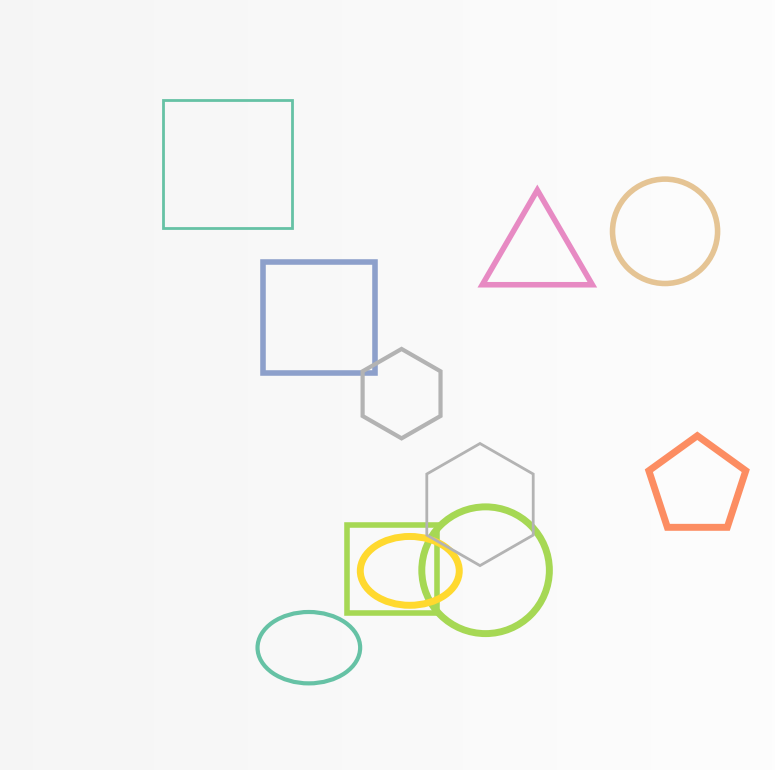[{"shape": "oval", "thickness": 1.5, "radius": 0.33, "center": [0.399, 0.159]}, {"shape": "square", "thickness": 1, "radius": 0.42, "center": [0.294, 0.787]}, {"shape": "pentagon", "thickness": 2.5, "radius": 0.33, "center": [0.9, 0.368]}, {"shape": "square", "thickness": 2, "radius": 0.36, "center": [0.412, 0.588]}, {"shape": "triangle", "thickness": 2, "radius": 0.41, "center": [0.693, 0.671]}, {"shape": "circle", "thickness": 2.5, "radius": 0.41, "center": [0.627, 0.259]}, {"shape": "square", "thickness": 2, "radius": 0.29, "center": [0.506, 0.261]}, {"shape": "oval", "thickness": 2.5, "radius": 0.32, "center": [0.529, 0.259]}, {"shape": "circle", "thickness": 2, "radius": 0.34, "center": [0.858, 0.7]}, {"shape": "hexagon", "thickness": 1, "radius": 0.4, "center": [0.619, 0.345]}, {"shape": "hexagon", "thickness": 1.5, "radius": 0.29, "center": [0.518, 0.489]}]